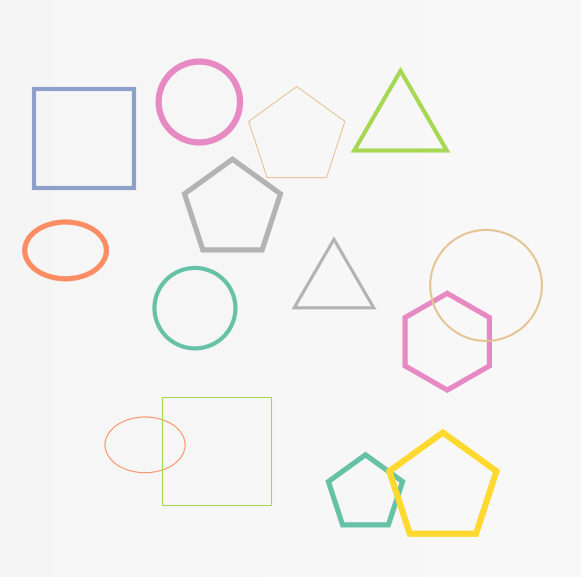[{"shape": "pentagon", "thickness": 2.5, "radius": 0.34, "center": [0.629, 0.145]}, {"shape": "circle", "thickness": 2, "radius": 0.35, "center": [0.335, 0.466]}, {"shape": "oval", "thickness": 0.5, "radius": 0.34, "center": [0.25, 0.229]}, {"shape": "oval", "thickness": 2.5, "radius": 0.35, "center": [0.113, 0.566]}, {"shape": "square", "thickness": 2, "radius": 0.43, "center": [0.144, 0.759]}, {"shape": "circle", "thickness": 3, "radius": 0.35, "center": [0.343, 0.823]}, {"shape": "hexagon", "thickness": 2.5, "radius": 0.42, "center": [0.769, 0.407]}, {"shape": "square", "thickness": 0.5, "radius": 0.47, "center": [0.372, 0.218]}, {"shape": "triangle", "thickness": 2, "radius": 0.46, "center": [0.689, 0.785]}, {"shape": "pentagon", "thickness": 3, "radius": 0.48, "center": [0.762, 0.153]}, {"shape": "circle", "thickness": 1, "radius": 0.48, "center": [0.836, 0.505]}, {"shape": "pentagon", "thickness": 0.5, "radius": 0.44, "center": [0.511, 0.762]}, {"shape": "pentagon", "thickness": 2.5, "radius": 0.43, "center": [0.4, 0.637]}, {"shape": "triangle", "thickness": 1.5, "radius": 0.4, "center": [0.575, 0.506]}]